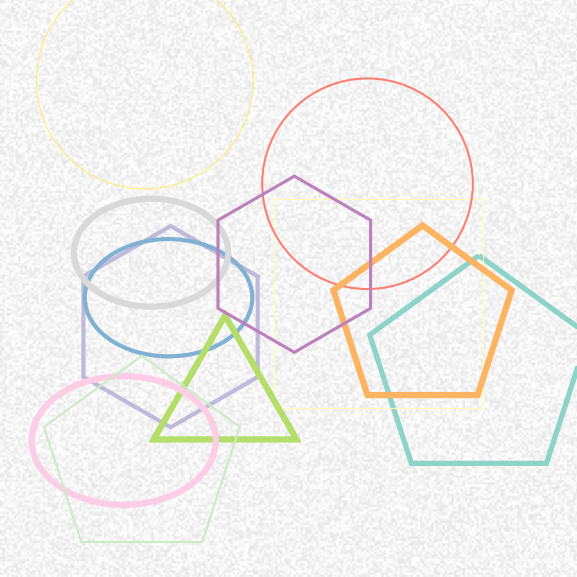[{"shape": "pentagon", "thickness": 2.5, "radius": 0.99, "center": [0.829, 0.358]}, {"shape": "square", "thickness": 0.5, "radius": 0.91, "center": [0.655, 0.474]}, {"shape": "hexagon", "thickness": 2, "radius": 0.87, "center": [0.295, 0.433]}, {"shape": "circle", "thickness": 1, "radius": 0.91, "center": [0.636, 0.681]}, {"shape": "oval", "thickness": 2, "radius": 0.73, "center": [0.292, 0.484]}, {"shape": "pentagon", "thickness": 3, "radius": 0.81, "center": [0.732, 0.446]}, {"shape": "triangle", "thickness": 3, "radius": 0.71, "center": [0.39, 0.31]}, {"shape": "oval", "thickness": 3, "radius": 0.8, "center": [0.214, 0.236]}, {"shape": "oval", "thickness": 3, "radius": 0.67, "center": [0.262, 0.562]}, {"shape": "hexagon", "thickness": 1.5, "radius": 0.76, "center": [0.51, 0.542]}, {"shape": "pentagon", "thickness": 1, "radius": 0.89, "center": [0.246, 0.205]}, {"shape": "circle", "thickness": 0.5, "radius": 0.94, "center": [0.251, 0.859]}]